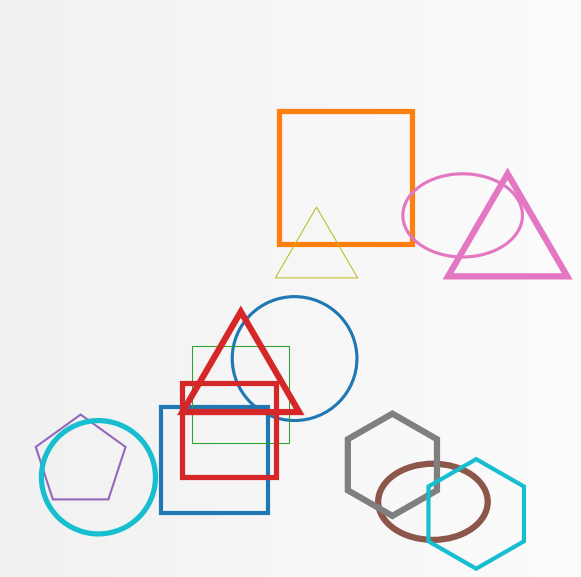[{"shape": "circle", "thickness": 1.5, "radius": 0.54, "center": [0.507, 0.378]}, {"shape": "square", "thickness": 2, "radius": 0.46, "center": [0.369, 0.202]}, {"shape": "square", "thickness": 2.5, "radius": 0.57, "center": [0.594, 0.692]}, {"shape": "square", "thickness": 0.5, "radius": 0.42, "center": [0.413, 0.316]}, {"shape": "square", "thickness": 2.5, "radius": 0.41, "center": [0.394, 0.255]}, {"shape": "triangle", "thickness": 3, "radius": 0.58, "center": [0.414, 0.344]}, {"shape": "pentagon", "thickness": 1, "radius": 0.41, "center": [0.139, 0.2]}, {"shape": "oval", "thickness": 3, "radius": 0.47, "center": [0.745, 0.13]}, {"shape": "triangle", "thickness": 3, "radius": 0.59, "center": [0.873, 0.58]}, {"shape": "oval", "thickness": 1.5, "radius": 0.51, "center": [0.796, 0.626]}, {"shape": "hexagon", "thickness": 3, "radius": 0.44, "center": [0.675, 0.194]}, {"shape": "triangle", "thickness": 0.5, "radius": 0.41, "center": [0.544, 0.559]}, {"shape": "circle", "thickness": 2.5, "radius": 0.49, "center": [0.169, 0.173]}, {"shape": "hexagon", "thickness": 2, "radius": 0.47, "center": [0.819, 0.109]}]